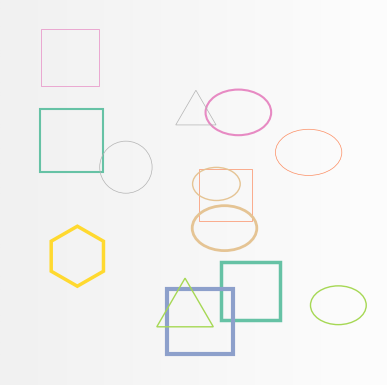[{"shape": "square", "thickness": 1.5, "radius": 0.41, "center": [0.185, 0.635]}, {"shape": "square", "thickness": 2.5, "radius": 0.38, "center": [0.646, 0.245]}, {"shape": "oval", "thickness": 0.5, "radius": 0.43, "center": [0.796, 0.604]}, {"shape": "square", "thickness": 0.5, "radius": 0.34, "center": [0.582, 0.494]}, {"shape": "square", "thickness": 3, "radius": 0.43, "center": [0.516, 0.164]}, {"shape": "oval", "thickness": 1.5, "radius": 0.42, "center": [0.615, 0.708]}, {"shape": "square", "thickness": 0.5, "radius": 0.37, "center": [0.181, 0.851]}, {"shape": "triangle", "thickness": 1, "radius": 0.42, "center": [0.478, 0.193]}, {"shape": "oval", "thickness": 1, "radius": 0.36, "center": [0.873, 0.207]}, {"shape": "hexagon", "thickness": 2.5, "radius": 0.39, "center": [0.2, 0.334]}, {"shape": "oval", "thickness": 2, "radius": 0.42, "center": [0.579, 0.407]}, {"shape": "oval", "thickness": 1, "radius": 0.31, "center": [0.558, 0.522]}, {"shape": "triangle", "thickness": 0.5, "radius": 0.3, "center": [0.506, 0.706]}, {"shape": "circle", "thickness": 0.5, "radius": 0.34, "center": [0.325, 0.566]}]